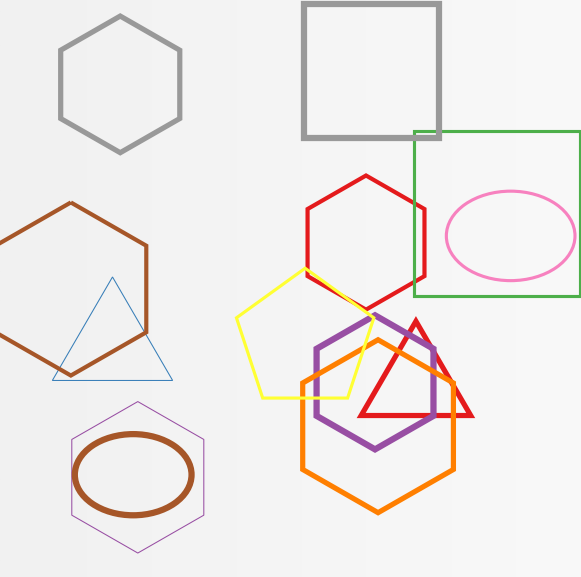[{"shape": "hexagon", "thickness": 2, "radius": 0.58, "center": [0.63, 0.579]}, {"shape": "triangle", "thickness": 2.5, "radius": 0.54, "center": [0.716, 0.334]}, {"shape": "triangle", "thickness": 0.5, "radius": 0.6, "center": [0.194, 0.4]}, {"shape": "square", "thickness": 1.5, "radius": 0.72, "center": [0.855, 0.629]}, {"shape": "hexagon", "thickness": 3, "radius": 0.58, "center": [0.645, 0.337]}, {"shape": "hexagon", "thickness": 0.5, "radius": 0.66, "center": [0.237, 0.173]}, {"shape": "hexagon", "thickness": 2.5, "radius": 0.75, "center": [0.65, 0.261]}, {"shape": "pentagon", "thickness": 1.5, "radius": 0.62, "center": [0.525, 0.41]}, {"shape": "oval", "thickness": 3, "radius": 0.5, "center": [0.229, 0.177]}, {"shape": "hexagon", "thickness": 2, "radius": 0.75, "center": [0.122, 0.499]}, {"shape": "oval", "thickness": 1.5, "radius": 0.55, "center": [0.879, 0.591]}, {"shape": "square", "thickness": 3, "radius": 0.58, "center": [0.64, 0.876]}, {"shape": "hexagon", "thickness": 2.5, "radius": 0.59, "center": [0.207, 0.853]}]